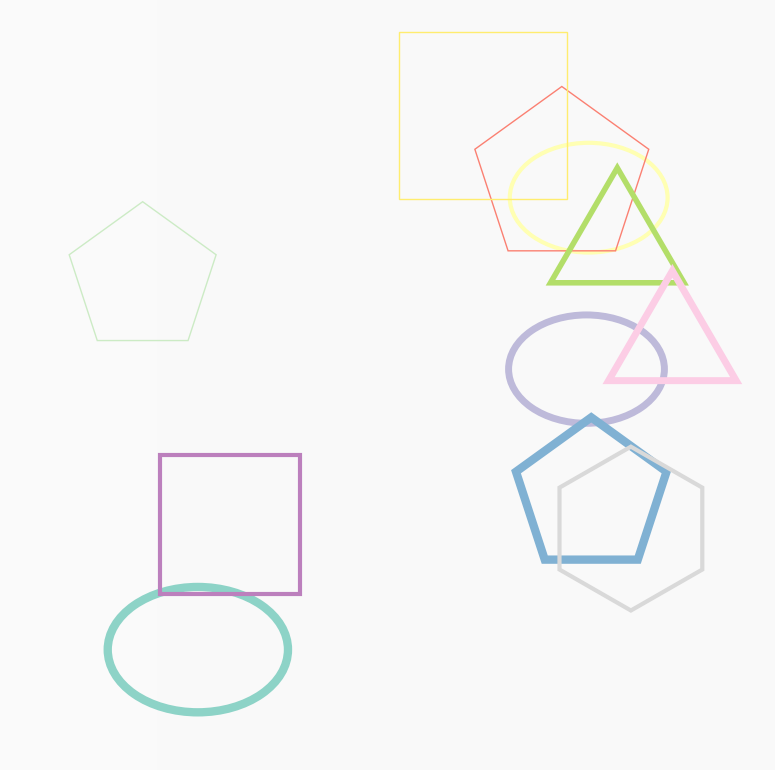[{"shape": "oval", "thickness": 3, "radius": 0.58, "center": [0.255, 0.156]}, {"shape": "oval", "thickness": 1.5, "radius": 0.51, "center": [0.76, 0.743]}, {"shape": "oval", "thickness": 2.5, "radius": 0.5, "center": [0.757, 0.521]}, {"shape": "pentagon", "thickness": 0.5, "radius": 0.59, "center": [0.725, 0.77]}, {"shape": "pentagon", "thickness": 3, "radius": 0.51, "center": [0.763, 0.356]}, {"shape": "triangle", "thickness": 2, "radius": 0.5, "center": [0.797, 0.683]}, {"shape": "triangle", "thickness": 2.5, "radius": 0.48, "center": [0.868, 0.553]}, {"shape": "hexagon", "thickness": 1.5, "radius": 0.53, "center": [0.814, 0.314]}, {"shape": "square", "thickness": 1.5, "radius": 0.45, "center": [0.296, 0.319]}, {"shape": "pentagon", "thickness": 0.5, "radius": 0.5, "center": [0.184, 0.638]}, {"shape": "square", "thickness": 0.5, "radius": 0.54, "center": [0.624, 0.85]}]